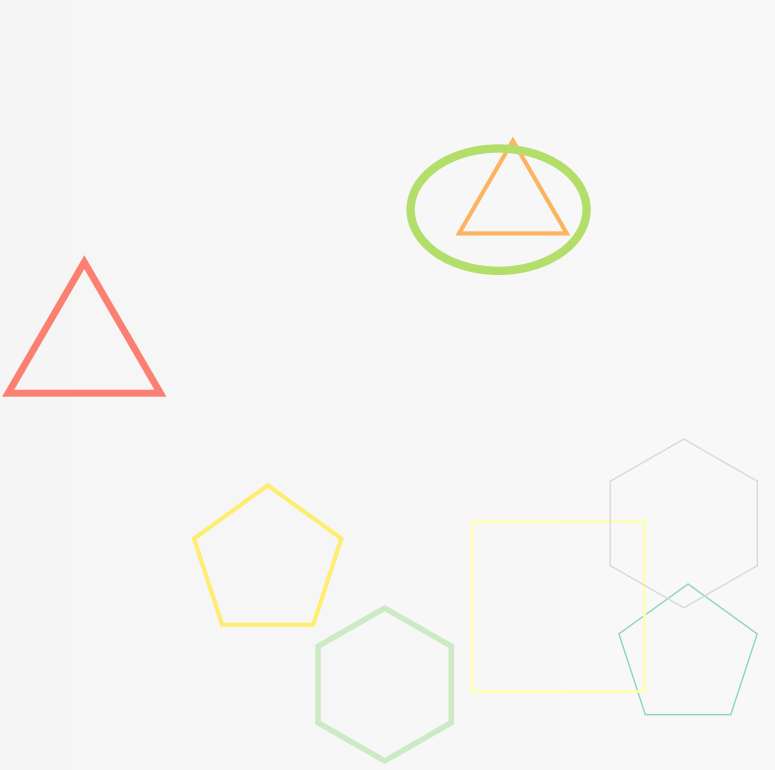[{"shape": "pentagon", "thickness": 0.5, "radius": 0.47, "center": [0.888, 0.148]}, {"shape": "square", "thickness": 1, "radius": 0.55, "center": [0.72, 0.213]}, {"shape": "triangle", "thickness": 2.5, "radius": 0.57, "center": [0.109, 0.546]}, {"shape": "triangle", "thickness": 1.5, "radius": 0.4, "center": [0.662, 0.737]}, {"shape": "oval", "thickness": 3, "radius": 0.57, "center": [0.643, 0.728]}, {"shape": "hexagon", "thickness": 0.5, "radius": 0.55, "center": [0.882, 0.32]}, {"shape": "hexagon", "thickness": 2, "radius": 0.5, "center": [0.496, 0.111]}, {"shape": "pentagon", "thickness": 1.5, "radius": 0.5, "center": [0.345, 0.27]}]